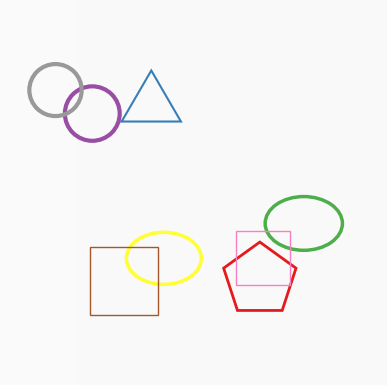[{"shape": "pentagon", "thickness": 2, "radius": 0.49, "center": [0.671, 0.273]}, {"shape": "triangle", "thickness": 1.5, "radius": 0.44, "center": [0.39, 0.729]}, {"shape": "oval", "thickness": 2.5, "radius": 0.5, "center": [0.784, 0.42]}, {"shape": "circle", "thickness": 3, "radius": 0.35, "center": [0.238, 0.705]}, {"shape": "oval", "thickness": 2.5, "radius": 0.48, "center": [0.423, 0.329]}, {"shape": "square", "thickness": 1, "radius": 0.44, "center": [0.321, 0.27]}, {"shape": "square", "thickness": 1, "radius": 0.35, "center": [0.679, 0.33]}, {"shape": "circle", "thickness": 3, "radius": 0.34, "center": [0.143, 0.766]}]